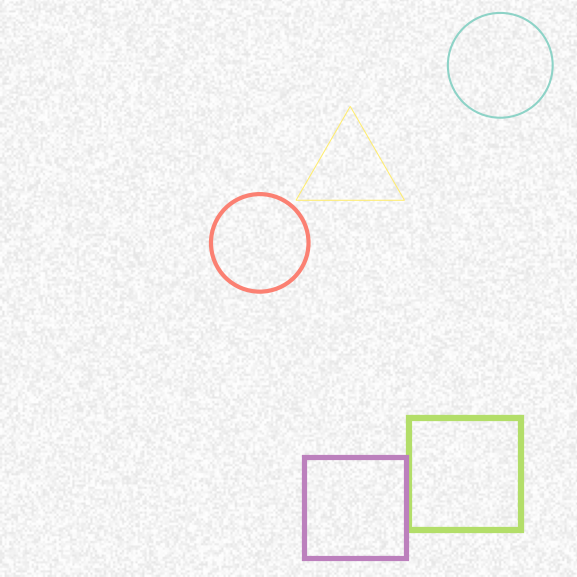[{"shape": "circle", "thickness": 1, "radius": 0.45, "center": [0.866, 0.886]}, {"shape": "circle", "thickness": 2, "radius": 0.42, "center": [0.45, 0.579]}, {"shape": "square", "thickness": 3, "radius": 0.48, "center": [0.805, 0.179]}, {"shape": "square", "thickness": 2.5, "radius": 0.44, "center": [0.615, 0.12]}, {"shape": "triangle", "thickness": 0.5, "radius": 0.54, "center": [0.606, 0.707]}]